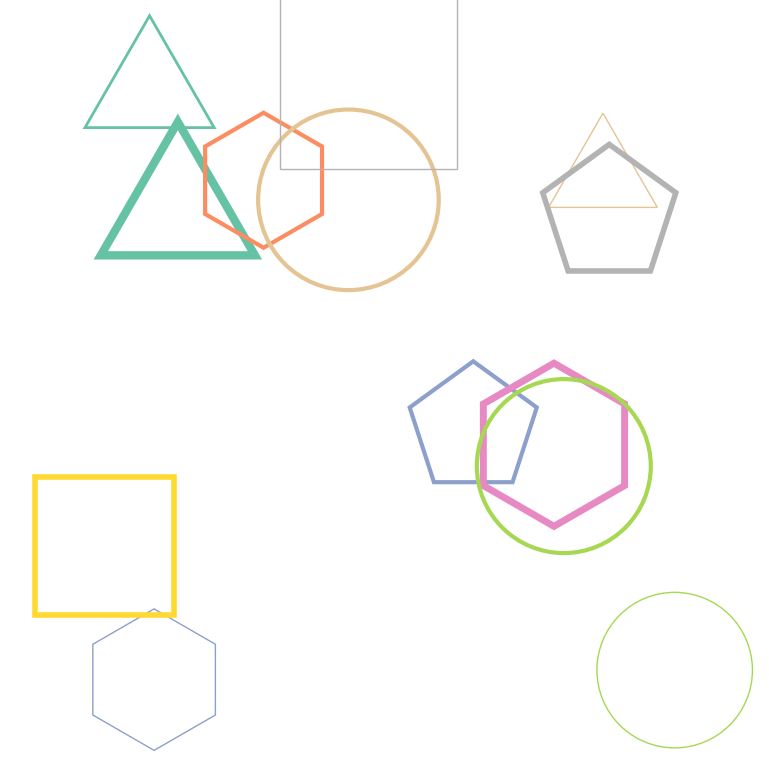[{"shape": "triangle", "thickness": 3, "radius": 0.58, "center": [0.231, 0.726]}, {"shape": "triangle", "thickness": 1, "radius": 0.48, "center": [0.194, 0.883]}, {"shape": "hexagon", "thickness": 1.5, "radius": 0.44, "center": [0.342, 0.766]}, {"shape": "hexagon", "thickness": 0.5, "radius": 0.46, "center": [0.2, 0.117]}, {"shape": "pentagon", "thickness": 1.5, "radius": 0.43, "center": [0.615, 0.444]}, {"shape": "hexagon", "thickness": 2.5, "radius": 0.53, "center": [0.719, 0.422]}, {"shape": "circle", "thickness": 1.5, "radius": 0.56, "center": [0.732, 0.395]}, {"shape": "circle", "thickness": 0.5, "radius": 0.5, "center": [0.876, 0.13]}, {"shape": "square", "thickness": 2, "radius": 0.45, "center": [0.136, 0.291]}, {"shape": "triangle", "thickness": 0.5, "radius": 0.41, "center": [0.783, 0.771]}, {"shape": "circle", "thickness": 1.5, "radius": 0.59, "center": [0.453, 0.74]}, {"shape": "square", "thickness": 0.5, "radius": 0.57, "center": [0.479, 0.894]}, {"shape": "pentagon", "thickness": 2, "radius": 0.45, "center": [0.791, 0.722]}]